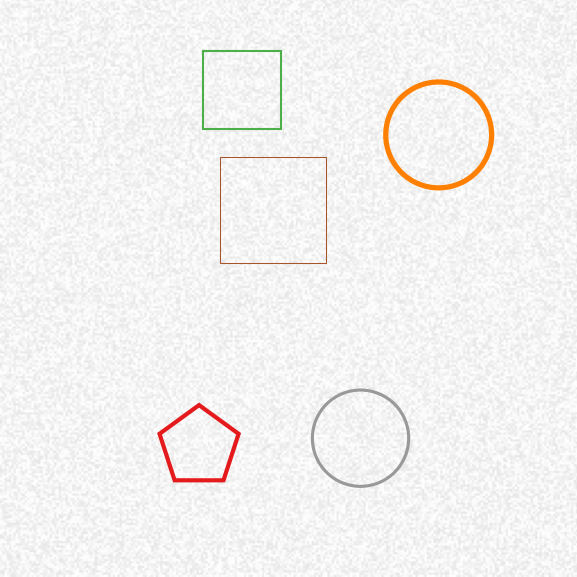[{"shape": "pentagon", "thickness": 2, "radius": 0.36, "center": [0.345, 0.226]}, {"shape": "square", "thickness": 1, "radius": 0.34, "center": [0.419, 0.843]}, {"shape": "circle", "thickness": 2.5, "radius": 0.46, "center": [0.76, 0.766]}, {"shape": "square", "thickness": 0.5, "radius": 0.46, "center": [0.472, 0.635]}, {"shape": "circle", "thickness": 1.5, "radius": 0.42, "center": [0.624, 0.24]}]